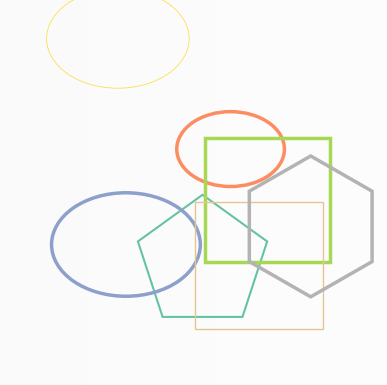[{"shape": "pentagon", "thickness": 1.5, "radius": 0.88, "center": [0.523, 0.319]}, {"shape": "oval", "thickness": 2.5, "radius": 0.69, "center": [0.595, 0.613]}, {"shape": "oval", "thickness": 2.5, "radius": 0.96, "center": [0.325, 0.365]}, {"shape": "square", "thickness": 2.5, "radius": 0.8, "center": [0.69, 0.481]}, {"shape": "oval", "thickness": 0.5, "radius": 0.92, "center": [0.304, 0.9]}, {"shape": "square", "thickness": 1, "radius": 0.83, "center": [0.669, 0.31]}, {"shape": "hexagon", "thickness": 2.5, "radius": 0.91, "center": [0.802, 0.412]}]